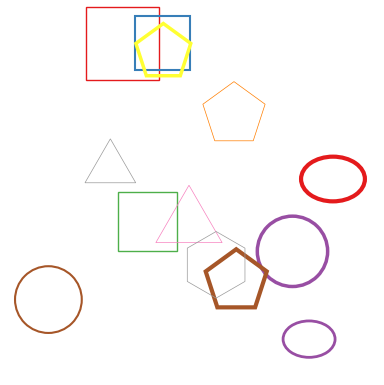[{"shape": "square", "thickness": 1, "radius": 0.47, "center": [0.318, 0.886]}, {"shape": "oval", "thickness": 3, "radius": 0.41, "center": [0.865, 0.535]}, {"shape": "square", "thickness": 1.5, "radius": 0.35, "center": [0.422, 0.889]}, {"shape": "square", "thickness": 1, "radius": 0.38, "center": [0.384, 0.425]}, {"shape": "circle", "thickness": 2.5, "radius": 0.46, "center": [0.76, 0.347]}, {"shape": "oval", "thickness": 2, "radius": 0.34, "center": [0.803, 0.119]}, {"shape": "pentagon", "thickness": 0.5, "radius": 0.42, "center": [0.608, 0.703]}, {"shape": "pentagon", "thickness": 2.5, "radius": 0.37, "center": [0.424, 0.864]}, {"shape": "circle", "thickness": 1.5, "radius": 0.43, "center": [0.126, 0.222]}, {"shape": "pentagon", "thickness": 3, "radius": 0.42, "center": [0.614, 0.269]}, {"shape": "triangle", "thickness": 0.5, "radius": 0.5, "center": [0.491, 0.419]}, {"shape": "hexagon", "thickness": 0.5, "radius": 0.43, "center": [0.561, 0.312]}, {"shape": "triangle", "thickness": 0.5, "radius": 0.38, "center": [0.287, 0.563]}]